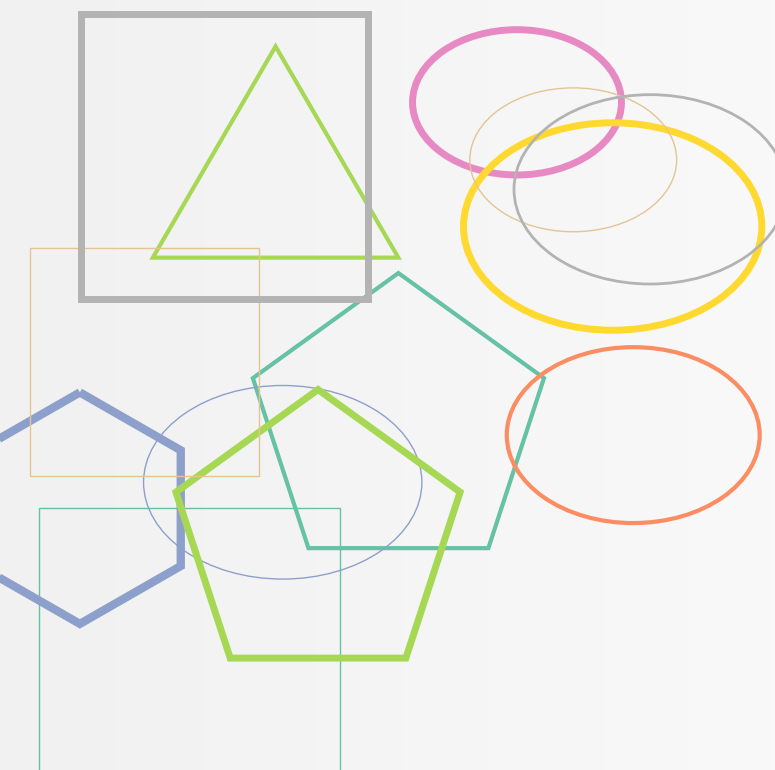[{"shape": "pentagon", "thickness": 1.5, "radius": 0.99, "center": [0.514, 0.448]}, {"shape": "square", "thickness": 0.5, "radius": 0.97, "center": [0.244, 0.145]}, {"shape": "oval", "thickness": 1.5, "radius": 0.82, "center": [0.817, 0.435]}, {"shape": "hexagon", "thickness": 3, "radius": 0.75, "center": [0.103, 0.34]}, {"shape": "oval", "thickness": 0.5, "radius": 0.9, "center": [0.365, 0.374]}, {"shape": "oval", "thickness": 2.5, "radius": 0.67, "center": [0.667, 0.867]}, {"shape": "triangle", "thickness": 1.5, "radius": 0.91, "center": [0.356, 0.757]}, {"shape": "pentagon", "thickness": 2.5, "radius": 0.96, "center": [0.41, 0.301]}, {"shape": "oval", "thickness": 2.5, "radius": 0.96, "center": [0.791, 0.706]}, {"shape": "square", "thickness": 0.5, "radius": 0.74, "center": [0.187, 0.53]}, {"shape": "oval", "thickness": 0.5, "radius": 0.67, "center": [0.74, 0.792]}, {"shape": "oval", "thickness": 1, "radius": 0.88, "center": [0.839, 0.754]}, {"shape": "square", "thickness": 2.5, "radius": 0.93, "center": [0.289, 0.797]}]